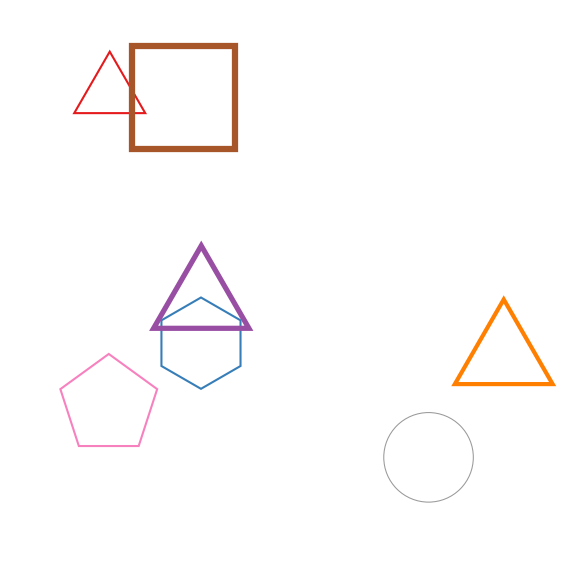[{"shape": "triangle", "thickness": 1, "radius": 0.35, "center": [0.19, 0.839]}, {"shape": "hexagon", "thickness": 1, "radius": 0.4, "center": [0.348, 0.405]}, {"shape": "triangle", "thickness": 2.5, "radius": 0.48, "center": [0.348, 0.478]}, {"shape": "triangle", "thickness": 2, "radius": 0.49, "center": [0.872, 0.383]}, {"shape": "square", "thickness": 3, "radius": 0.44, "center": [0.318, 0.831]}, {"shape": "pentagon", "thickness": 1, "radius": 0.44, "center": [0.188, 0.298]}, {"shape": "circle", "thickness": 0.5, "radius": 0.39, "center": [0.742, 0.207]}]